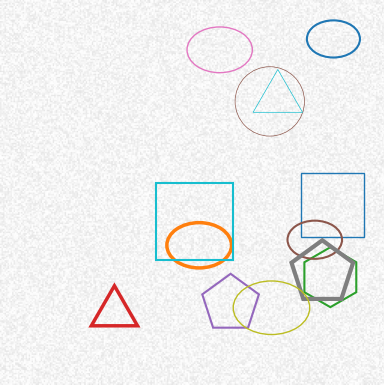[{"shape": "oval", "thickness": 1.5, "radius": 0.34, "center": [0.866, 0.899]}, {"shape": "square", "thickness": 1, "radius": 0.41, "center": [0.864, 0.467]}, {"shape": "oval", "thickness": 2.5, "radius": 0.42, "center": [0.517, 0.363]}, {"shape": "hexagon", "thickness": 1.5, "radius": 0.39, "center": [0.858, 0.28]}, {"shape": "triangle", "thickness": 2.5, "radius": 0.35, "center": [0.297, 0.188]}, {"shape": "pentagon", "thickness": 1.5, "radius": 0.39, "center": [0.599, 0.211]}, {"shape": "oval", "thickness": 1.5, "radius": 0.35, "center": [0.818, 0.377]}, {"shape": "circle", "thickness": 0.5, "radius": 0.45, "center": [0.701, 0.737]}, {"shape": "oval", "thickness": 1, "radius": 0.42, "center": [0.571, 0.871]}, {"shape": "pentagon", "thickness": 3, "radius": 0.42, "center": [0.837, 0.292]}, {"shape": "oval", "thickness": 1, "radius": 0.5, "center": [0.705, 0.201]}, {"shape": "triangle", "thickness": 0.5, "radius": 0.37, "center": [0.722, 0.745]}, {"shape": "square", "thickness": 1.5, "radius": 0.5, "center": [0.504, 0.425]}]